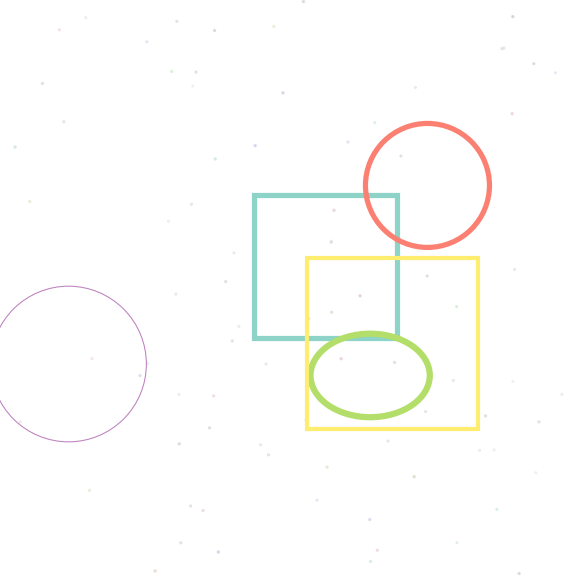[{"shape": "square", "thickness": 2.5, "radius": 0.62, "center": [0.563, 0.537]}, {"shape": "circle", "thickness": 2.5, "radius": 0.54, "center": [0.74, 0.678]}, {"shape": "oval", "thickness": 3, "radius": 0.52, "center": [0.641, 0.349]}, {"shape": "circle", "thickness": 0.5, "radius": 0.67, "center": [0.119, 0.369]}, {"shape": "square", "thickness": 2, "radius": 0.74, "center": [0.68, 0.404]}]